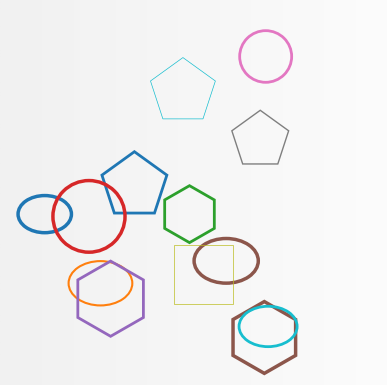[{"shape": "pentagon", "thickness": 2, "radius": 0.44, "center": [0.347, 0.518]}, {"shape": "oval", "thickness": 2.5, "radius": 0.34, "center": [0.115, 0.444]}, {"shape": "oval", "thickness": 1.5, "radius": 0.41, "center": [0.259, 0.264]}, {"shape": "hexagon", "thickness": 2, "radius": 0.37, "center": [0.489, 0.444]}, {"shape": "circle", "thickness": 2.5, "radius": 0.47, "center": [0.23, 0.438]}, {"shape": "hexagon", "thickness": 2, "radius": 0.49, "center": [0.285, 0.224]}, {"shape": "hexagon", "thickness": 2.5, "radius": 0.47, "center": [0.682, 0.123]}, {"shape": "oval", "thickness": 2.5, "radius": 0.41, "center": [0.584, 0.323]}, {"shape": "circle", "thickness": 2, "radius": 0.34, "center": [0.686, 0.853]}, {"shape": "pentagon", "thickness": 1, "radius": 0.39, "center": [0.672, 0.636]}, {"shape": "square", "thickness": 0.5, "radius": 0.38, "center": [0.525, 0.287]}, {"shape": "oval", "thickness": 2, "radius": 0.37, "center": [0.692, 0.152]}, {"shape": "pentagon", "thickness": 0.5, "radius": 0.44, "center": [0.472, 0.762]}]